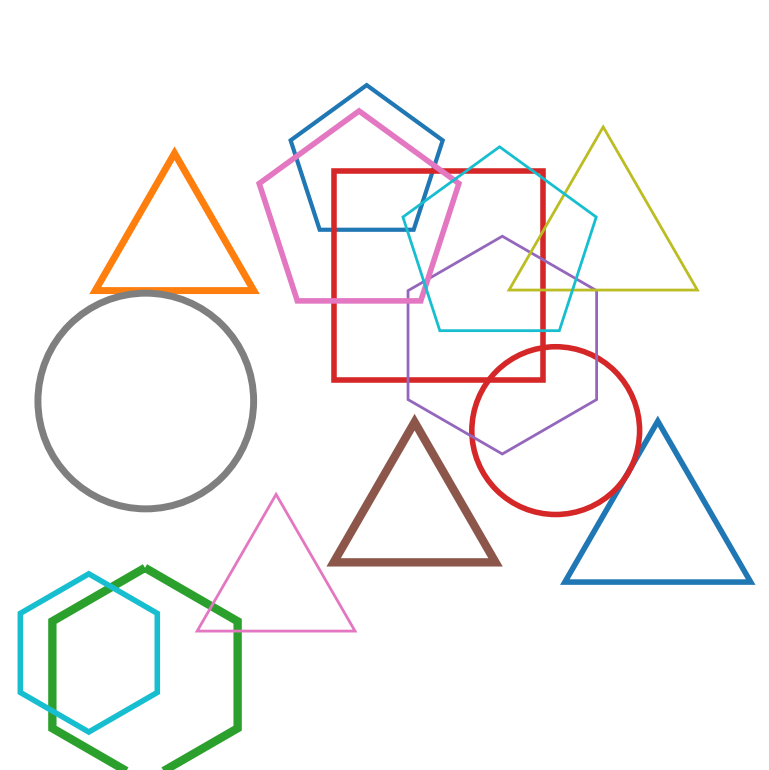[{"shape": "triangle", "thickness": 2, "radius": 0.7, "center": [0.854, 0.314]}, {"shape": "pentagon", "thickness": 1.5, "radius": 0.52, "center": [0.476, 0.786]}, {"shape": "triangle", "thickness": 2.5, "radius": 0.59, "center": [0.227, 0.682]}, {"shape": "hexagon", "thickness": 3, "radius": 0.69, "center": [0.188, 0.124]}, {"shape": "circle", "thickness": 2, "radius": 0.54, "center": [0.722, 0.441]}, {"shape": "square", "thickness": 2, "radius": 0.68, "center": [0.569, 0.642]}, {"shape": "hexagon", "thickness": 1, "radius": 0.71, "center": [0.652, 0.552]}, {"shape": "triangle", "thickness": 3, "radius": 0.61, "center": [0.538, 0.33]}, {"shape": "pentagon", "thickness": 2, "radius": 0.68, "center": [0.466, 0.72]}, {"shape": "triangle", "thickness": 1, "radius": 0.59, "center": [0.359, 0.24]}, {"shape": "circle", "thickness": 2.5, "radius": 0.7, "center": [0.189, 0.479]}, {"shape": "triangle", "thickness": 1, "radius": 0.71, "center": [0.783, 0.694]}, {"shape": "hexagon", "thickness": 2, "radius": 0.51, "center": [0.115, 0.152]}, {"shape": "pentagon", "thickness": 1, "radius": 0.66, "center": [0.649, 0.677]}]